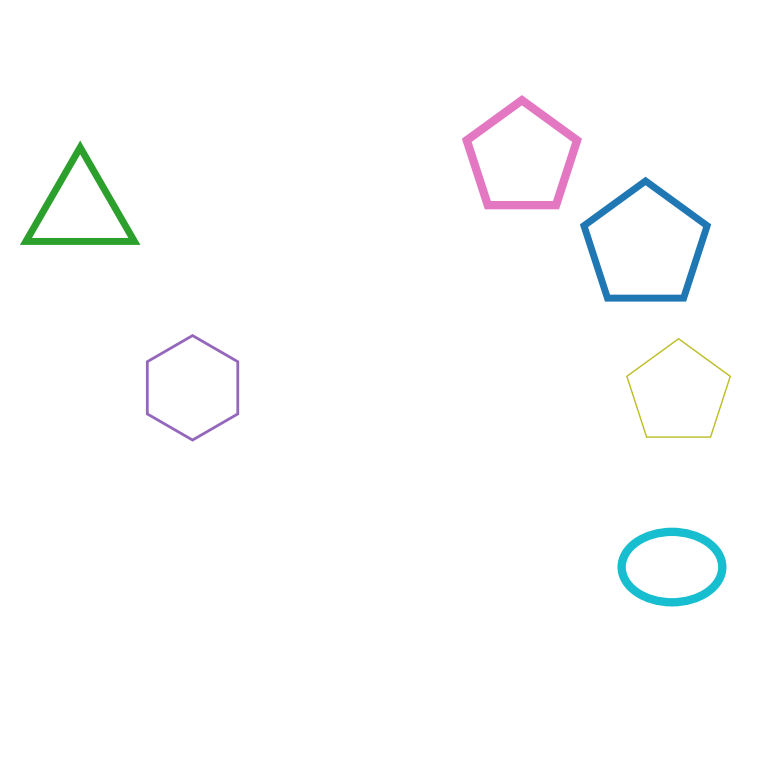[{"shape": "pentagon", "thickness": 2.5, "radius": 0.42, "center": [0.838, 0.681]}, {"shape": "triangle", "thickness": 2.5, "radius": 0.41, "center": [0.104, 0.727]}, {"shape": "hexagon", "thickness": 1, "radius": 0.34, "center": [0.25, 0.496]}, {"shape": "pentagon", "thickness": 3, "radius": 0.38, "center": [0.678, 0.795]}, {"shape": "pentagon", "thickness": 0.5, "radius": 0.35, "center": [0.881, 0.489]}, {"shape": "oval", "thickness": 3, "radius": 0.33, "center": [0.873, 0.264]}]